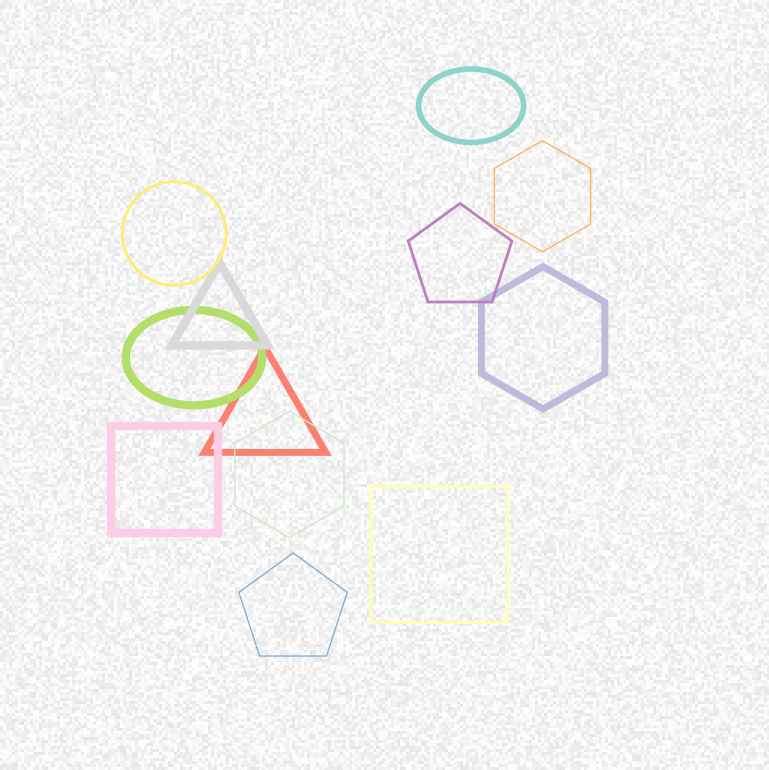[{"shape": "oval", "thickness": 2, "radius": 0.34, "center": [0.612, 0.863]}, {"shape": "square", "thickness": 1, "radius": 0.44, "center": [0.569, 0.281]}, {"shape": "hexagon", "thickness": 2.5, "radius": 0.46, "center": [0.705, 0.561]}, {"shape": "triangle", "thickness": 2.5, "radius": 0.45, "center": [0.344, 0.458]}, {"shape": "pentagon", "thickness": 0.5, "radius": 0.37, "center": [0.381, 0.208]}, {"shape": "hexagon", "thickness": 0.5, "radius": 0.36, "center": [0.704, 0.745]}, {"shape": "oval", "thickness": 3, "radius": 0.44, "center": [0.252, 0.536]}, {"shape": "square", "thickness": 3, "radius": 0.35, "center": [0.214, 0.377]}, {"shape": "triangle", "thickness": 3, "radius": 0.36, "center": [0.285, 0.587]}, {"shape": "pentagon", "thickness": 1, "radius": 0.35, "center": [0.597, 0.665]}, {"shape": "hexagon", "thickness": 0.5, "radius": 0.41, "center": [0.376, 0.384]}, {"shape": "circle", "thickness": 1, "radius": 0.34, "center": [0.226, 0.697]}]